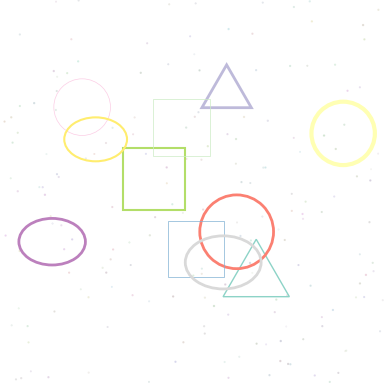[{"shape": "triangle", "thickness": 1, "radius": 0.5, "center": [0.666, 0.279]}, {"shape": "circle", "thickness": 3, "radius": 0.41, "center": [0.891, 0.654]}, {"shape": "triangle", "thickness": 2, "radius": 0.37, "center": [0.589, 0.757]}, {"shape": "circle", "thickness": 2, "radius": 0.48, "center": [0.615, 0.398]}, {"shape": "square", "thickness": 0.5, "radius": 0.36, "center": [0.508, 0.353]}, {"shape": "square", "thickness": 1.5, "radius": 0.4, "center": [0.4, 0.535]}, {"shape": "circle", "thickness": 0.5, "radius": 0.37, "center": [0.213, 0.722]}, {"shape": "oval", "thickness": 2, "radius": 0.49, "center": [0.58, 0.318]}, {"shape": "oval", "thickness": 2, "radius": 0.43, "center": [0.135, 0.372]}, {"shape": "square", "thickness": 0.5, "radius": 0.37, "center": [0.471, 0.669]}, {"shape": "oval", "thickness": 1.5, "radius": 0.41, "center": [0.248, 0.638]}]